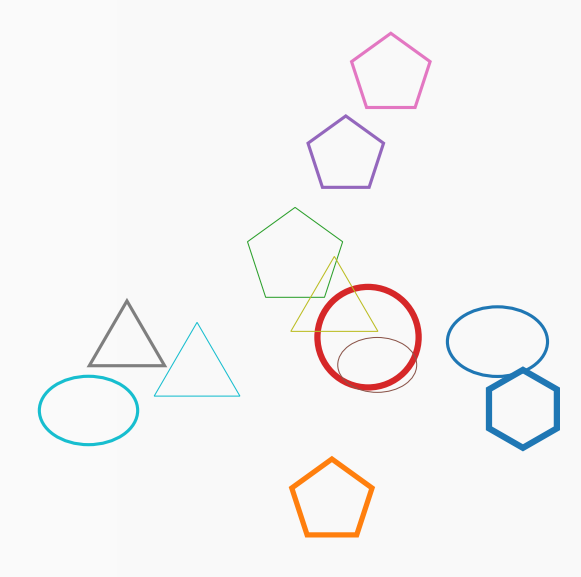[{"shape": "hexagon", "thickness": 3, "radius": 0.34, "center": [0.9, 0.291]}, {"shape": "oval", "thickness": 1.5, "radius": 0.43, "center": [0.856, 0.408]}, {"shape": "pentagon", "thickness": 2.5, "radius": 0.36, "center": [0.571, 0.132]}, {"shape": "pentagon", "thickness": 0.5, "radius": 0.43, "center": [0.508, 0.554]}, {"shape": "circle", "thickness": 3, "radius": 0.44, "center": [0.633, 0.415]}, {"shape": "pentagon", "thickness": 1.5, "radius": 0.34, "center": [0.595, 0.73]}, {"shape": "oval", "thickness": 0.5, "radius": 0.34, "center": [0.649, 0.367]}, {"shape": "pentagon", "thickness": 1.5, "radius": 0.36, "center": [0.672, 0.87]}, {"shape": "triangle", "thickness": 1.5, "radius": 0.37, "center": [0.218, 0.403]}, {"shape": "triangle", "thickness": 0.5, "radius": 0.43, "center": [0.575, 0.469]}, {"shape": "triangle", "thickness": 0.5, "radius": 0.43, "center": [0.339, 0.356]}, {"shape": "oval", "thickness": 1.5, "radius": 0.42, "center": [0.152, 0.288]}]